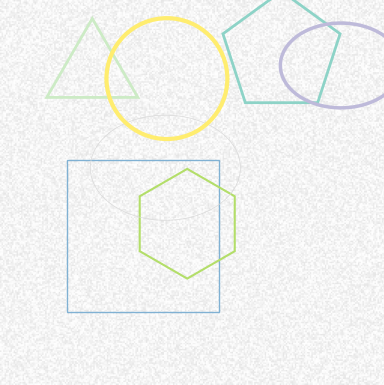[{"shape": "pentagon", "thickness": 2, "radius": 0.8, "center": [0.731, 0.863]}, {"shape": "oval", "thickness": 2.5, "radius": 0.79, "center": [0.885, 0.83]}, {"shape": "square", "thickness": 1, "radius": 0.99, "center": [0.372, 0.387]}, {"shape": "hexagon", "thickness": 1.5, "radius": 0.71, "center": [0.486, 0.419]}, {"shape": "oval", "thickness": 0.5, "radius": 0.98, "center": [0.43, 0.564]}, {"shape": "triangle", "thickness": 2, "radius": 0.68, "center": [0.24, 0.815]}, {"shape": "circle", "thickness": 3, "radius": 0.78, "center": [0.434, 0.796]}]